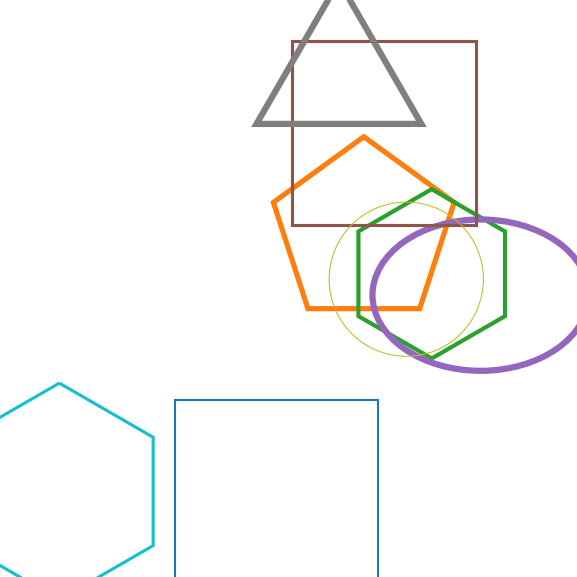[{"shape": "square", "thickness": 1, "radius": 0.88, "center": [0.478, 0.131]}, {"shape": "pentagon", "thickness": 2.5, "radius": 0.82, "center": [0.63, 0.598]}, {"shape": "hexagon", "thickness": 2, "radius": 0.73, "center": [0.748, 0.525]}, {"shape": "oval", "thickness": 3, "radius": 0.94, "center": [0.832, 0.488]}, {"shape": "square", "thickness": 1.5, "radius": 0.8, "center": [0.665, 0.769]}, {"shape": "triangle", "thickness": 3, "radius": 0.82, "center": [0.587, 0.867]}, {"shape": "circle", "thickness": 0.5, "radius": 0.67, "center": [0.704, 0.516]}, {"shape": "hexagon", "thickness": 1.5, "radius": 0.94, "center": [0.103, 0.148]}]